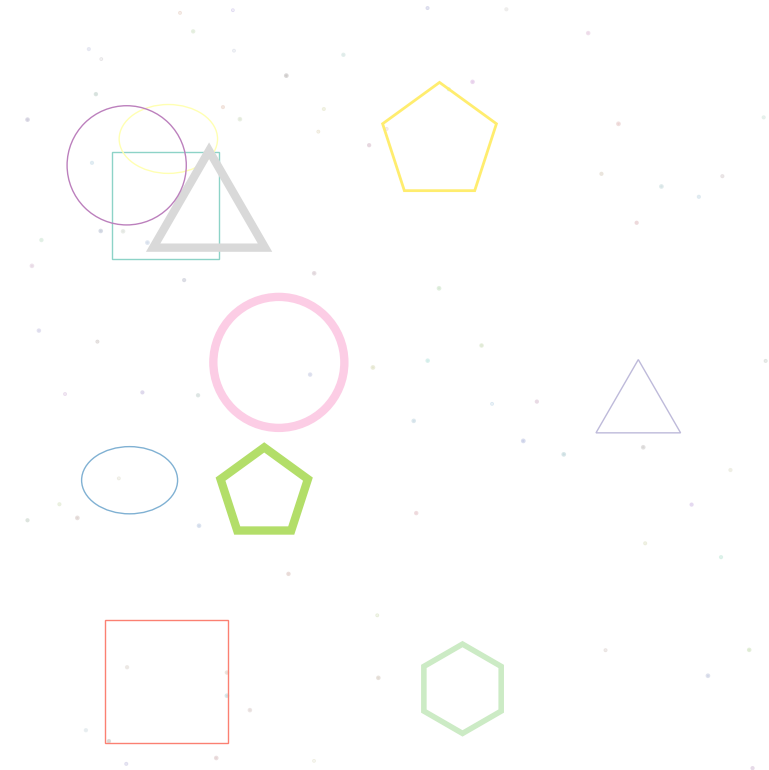[{"shape": "square", "thickness": 0.5, "radius": 0.35, "center": [0.215, 0.733]}, {"shape": "oval", "thickness": 0.5, "radius": 0.32, "center": [0.219, 0.82]}, {"shape": "triangle", "thickness": 0.5, "radius": 0.32, "center": [0.829, 0.47]}, {"shape": "square", "thickness": 0.5, "radius": 0.4, "center": [0.216, 0.115]}, {"shape": "oval", "thickness": 0.5, "radius": 0.31, "center": [0.168, 0.376]}, {"shape": "pentagon", "thickness": 3, "radius": 0.3, "center": [0.343, 0.359]}, {"shape": "circle", "thickness": 3, "radius": 0.43, "center": [0.362, 0.529]}, {"shape": "triangle", "thickness": 3, "radius": 0.42, "center": [0.272, 0.72]}, {"shape": "circle", "thickness": 0.5, "radius": 0.39, "center": [0.165, 0.785]}, {"shape": "hexagon", "thickness": 2, "radius": 0.29, "center": [0.601, 0.106]}, {"shape": "pentagon", "thickness": 1, "radius": 0.39, "center": [0.571, 0.815]}]